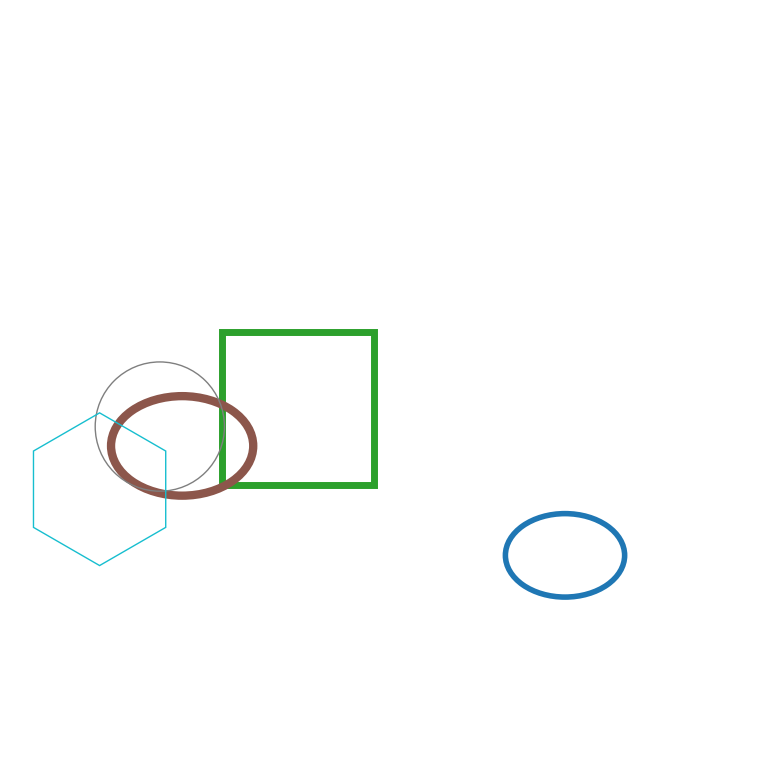[{"shape": "oval", "thickness": 2, "radius": 0.39, "center": [0.734, 0.279]}, {"shape": "square", "thickness": 2.5, "radius": 0.49, "center": [0.387, 0.47]}, {"shape": "oval", "thickness": 3, "radius": 0.46, "center": [0.237, 0.421]}, {"shape": "circle", "thickness": 0.5, "radius": 0.42, "center": [0.208, 0.446]}, {"shape": "hexagon", "thickness": 0.5, "radius": 0.5, "center": [0.129, 0.365]}]